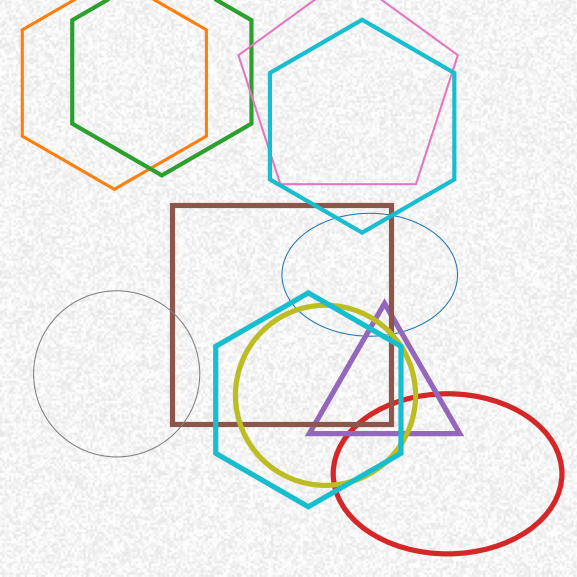[{"shape": "oval", "thickness": 0.5, "radius": 0.76, "center": [0.64, 0.523]}, {"shape": "hexagon", "thickness": 1.5, "radius": 0.92, "center": [0.198, 0.855]}, {"shape": "hexagon", "thickness": 2, "radius": 0.9, "center": [0.28, 0.875]}, {"shape": "oval", "thickness": 2.5, "radius": 0.99, "center": [0.775, 0.179]}, {"shape": "triangle", "thickness": 2.5, "radius": 0.75, "center": [0.666, 0.323]}, {"shape": "square", "thickness": 2.5, "radius": 0.95, "center": [0.487, 0.454]}, {"shape": "pentagon", "thickness": 1, "radius": 1.0, "center": [0.603, 0.842]}, {"shape": "circle", "thickness": 0.5, "radius": 0.72, "center": [0.202, 0.352]}, {"shape": "circle", "thickness": 2.5, "radius": 0.78, "center": [0.564, 0.315]}, {"shape": "hexagon", "thickness": 2.5, "radius": 0.93, "center": [0.534, 0.307]}, {"shape": "hexagon", "thickness": 2, "radius": 0.92, "center": [0.627, 0.781]}]